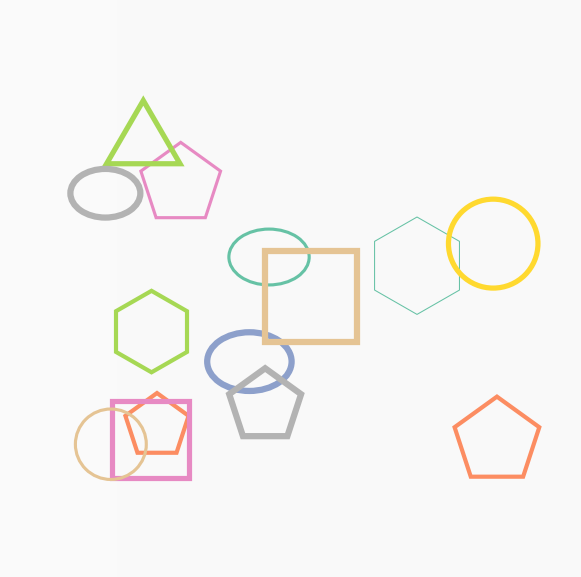[{"shape": "hexagon", "thickness": 0.5, "radius": 0.42, "center": [0.717, 0.539]}, {"shape": "oval", "thickness": 1.5, "radius": 0.35, "center": [0.463, 0.554]}, {"shape": "pentagon", "thickness": 2, "radius": 0.29, "center": [0.27, 0.261]}, {"shape": "pentagon", "thickness": 2, "radius": 0.38, "center": [0.855, 0.236]}, {"shape": "oval", "thickness": 3, "radius": 0.36, "center": [0.429, 0.373]}, {"shape": "pentagon", "thickness": 1.5, "radius": 0.36, "center": [0.311, 0.681]}, {"shape": "square", "thickness": 2.5, "radius": 0.33, "center": [0.258, 0.238]}, {"shape": "hexagon", "thickness": 2, "radius": 0.35, "center": [0.261, 0.425]}, {"shape": "triangle", "thickness": 2.5, "radius": 0.36, "center": [0.247, 0.752]}, {"shape": "circle", "thickness": 2.5, "radius": 0.38, "center": [0.849, 0.577]}, {"shape": "square", "thickness": 3, "radius": 0.39, "center": [0.535, 0.486]}, {"shape": "circle", "thickness": 1.5, "radius": 0.3, "center": [0.191, 0.23]}, {"shape": "pentagon", "thickness": 3, "radius": 0.33, "center": [0.456, 0.296]}, {"shape": "oval", "thickness": 3, "radius": 0.3, "center": [0.181, 0.665]}]